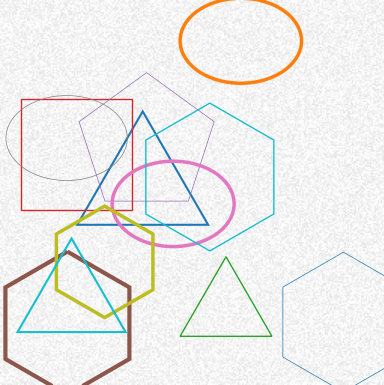[{"shape": "triangle", "thickness": 1.5, "radius": 0.98, "center": [0.371, 0.514]}, {"shape": "hexagon", "thickness": 0.5, "radius": 0.91, "center": [0.892, 0.163]}, {"shape": "oval", "thickness": 2.5, "radius": 0.79, "center": [0.625, 0.894]}, {"shape": "triangle", "thickness": 1, "radius": 0.69, "center": [0.587, 0.195]}, {"shape": "square", "thickness": 1, "radius": 0.72, "center": [0.199, 0.599]}, {"shape": "pentagon", "thickness": 0.5, "radius": 0.92, "center": [0.381, 0.627]}, {"shape": "hexagon", "thickness": 3, "radius": 0.93, "center": [0.175, 0.161]}, {"shape": "oval", "thickness": 2.5, "radius": 0.79, "center": [0.45, 0.47]}, {"shape": "oval", "thickness": 0.5, "radius": 0.79, "center": [0.173, 0.641]}, {"shape": "hexagon", "thickness": 2.5, "radius": 0.72, "center": [0.272, 0.32]}, {"shape": "triangle", "thickness": 1.5, "radius": 0.81, "center": [0.186, 0.218]}, {"shape": "hexagon", "thickness": 1, "radius": 0.96, "center": [0.545, 0.54]}]